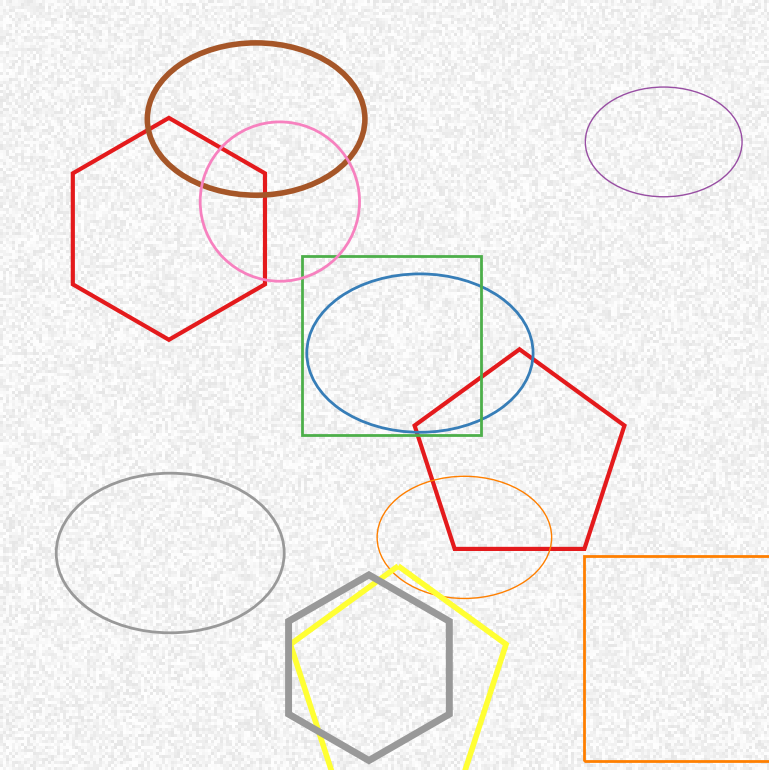[{"shape": "hexagon", "thickness": 1.5, "radius": 0.72, "center": [0.219, 0.703]}, {"shape": "pentagon", "thickness": 1.5, "radius": 0.72, "center": [0.675, 0.403]}, {"shape": "oval", "thickness": 1, "radius": 0.73, "center": [0.545, 0.541]}, {"shape": "square", "thickness": 1, "radius": 0.58, "center": [0.509, 0.551]}, {"shape": "oval", "thickness": 0.5, "radius": 0.51, "center": [0.862, 0.816]}, {"shape": "square", "thickness": 1, "radius": 0.66, "center": [0.891, 0.145]}, {"shape": "oval", "thickness": 0.5, "radius": 0.57, "center": [0.603, 0.302]}, {"shape": "pentagon", "thickness": 2, "radius": 0.74, "center": [0.517, 0.118]}, {"shape": "oval", "thickness": 2, "radius": 0.71, "center": [0.333, 0.845]}, {"shape": "circle", "thickness": 1, "radius": 0.52, "center": [0.363, 0.738]}, {"shape": "hexagon", "thickness": 2.5, "radius": 0.6, "center": [0.479, 0.133]}, {"shape": "oval", "thickness": 1, "radius": 0.74, "center": [0.221, 0.282]}]